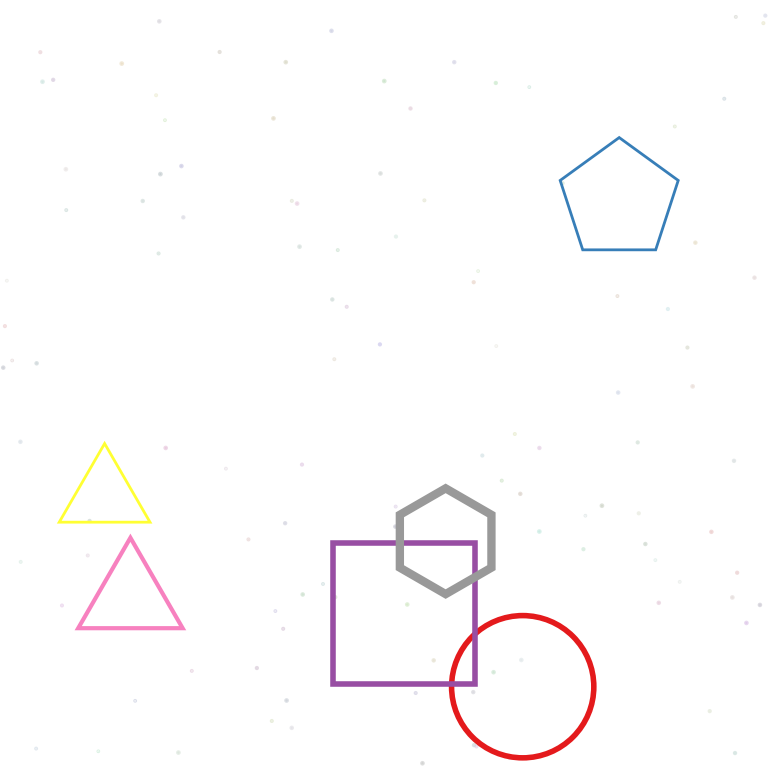[{"shape": "circle", "thickness": 2, "radius": 0.46, "center": [0.679, 0.108]}, {"shape": "pentagon", "thickness": 1, "radius": 0.4, "center": [0.804, 0.741]}, {"shape": "square", "thickness": 2, "radius": 0.46, "center": [0.525, 0.204]}, {"shape": "triangle", "thickness": 1, "radius": 0.34, "center": [0.136, 0.356]}, {"shape": "triangle", "thickness": 1.5, "radius": 0.39, "center": [0.169, 0.223]}, {"shape": "hexagon", "thickness": 3, "radius": 0.34, "center": [0.579, 0.297]}]